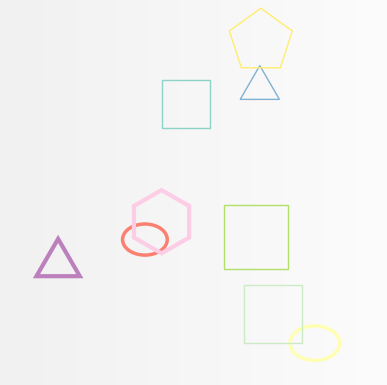[{"shape": "square", "thickness": 1, "radius": 0.31, "center": [0.48, 0.73]}, {"shape": "oval", "thickness": 2.5, "radius": 0.32, "center": [0.812, 0.109]}, {"shape": "oval", "thickness": 2.5, "radius": 0.29, "center": [0.374, 0.378]}, {"shape": "triangle", "thickness": 1, "radius": 0.29, "center": [0.67, 0.771]}, {"shape": "square", "thickness": 1, "radius": 0.42, "center": [0.661, 0.385]}, {"shape": "hexagon", "thickness": 3, "radius": 0.41, "center": [0.417, 0.424]}, {"shape": "triangle", "thickness": 3, "radius": 0.32, "center": [0.15, 0.315]}, {"shape": "square", "thickness": 1, "radius": 0.37, "center": [0.704, 0.185]}, {"shape": "pentagon", "thickness": 1, "radius": 0.43, "center": [0.673, 0.893]}]